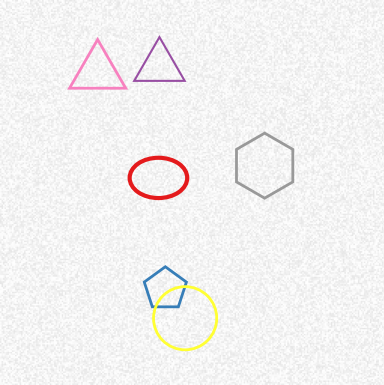[{"shape": "oval", "thickness": 3, "radius": 0.37, "center": [0.412, 0.538]}, {"shape": "pentagon", "thickness": 2, "radius": 0.29, "center": [0.429, 0.25]}, {"shape": "triangle", "thickness": 1.5, "radius": 0.38, "center": [0.414, 0.828]}, {"shape": "circle", "thickness": 2, "radius": 0.41, "center": [0.481, 0.173]}, {"shape": "triangle", "thickness": 2, "radius": 0.42, "center": [0.254, 0.813]}, {"shape": "hexagon", "thickness": 2, "radius": 0.42, "center": [0.687, 0.57]}]